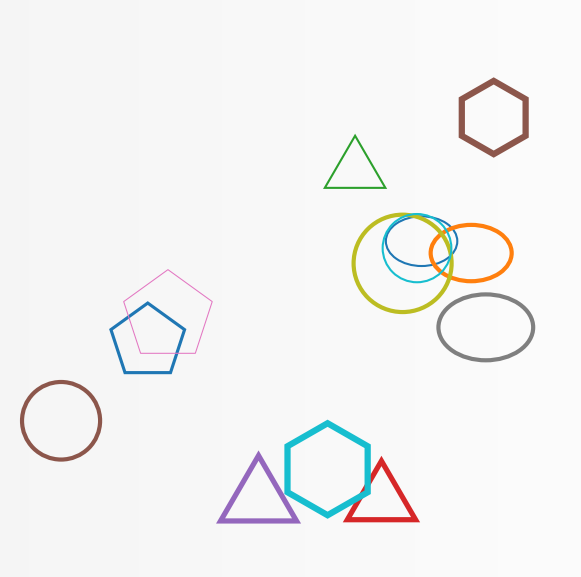[{"shape": "oval", "thickness": 1, "radius": 0.31, "center": [0.725, 0.582]}, {"shape": "pentagon", "thickness": 1.5, "radius": 0.33, "center": [0.254, 0.408]}, {"shape": "oval", "thickness": 2, "radius": 0.35, "center": [0.811, 0.561]}, {"shape": "triangle", "thickness": 1, "radius": 0.3, "center": [0.611, 0.704]}, {"shape": "triangle", "thickness": 2.5, "radius": 0.34, "center": [0.656, 0.133]}, {"shape": "triangle", "thickness": 2.5, "radius": 0.38, "center": [0.445, 0.135]}, {"shape": "circle", "thickness": 2, "radius": 0.34, "center": [0.105, 0.271]}, {"shape": "hexagon", "thickness": 3, "radius": 0.32, "center": [0.849, 0.796]}, {"shape": "pentagon", "thickness": 0.5, "radius": 0.4, "center": [0.289, 0.452]}, {"shape": "oval", "thickness": 2, "radius": 0.41, "center": [0.836, 0.432]}, {"shape": "circle", "thickness": 2, "radius": 0.42, "center": [0.693, 0.543]}, {"shape": "circle", "thickness": 1, "radius": 0.3, "center": [0.717, 0.569]}, {"shape": "hexagon", "thickness": 3, "radius": 0.4, "center": [0.564, 0.187]}]